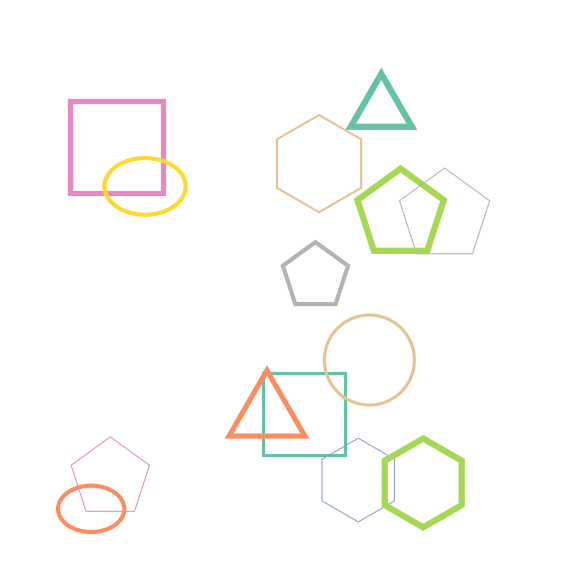[{"shape": "triangle", "thickness": 3, "radius": 0.31, "center": [0.66, 0.81]}, {"shape": "square", "thickness": 1.5, "radius": 0.35, "center": [0.527, 0.283]}, {"shape": "triangle", "thickness": 2.5, "radius": 0.38, "center": [0.462, 0.282]}, {"shape": "oval", "thickness": 2, "radius": 0.29, "center": [0.158, 0.118]}, {"shape": "hexagon", "thickness": 0.5, "radius": 0.36, "center": [0.62, 0.168]}, {"shape": "pentagon", "thickness": 0.5, "radius": 0.36, "center": [0.191, 0.171]}, {"shape": "square", "thickness": 2.5, "radius": 0.4, "center": [0.202, 0.745]}, {"shape": "pentagon", "thickness": 3, "radius": 0.39, "center": [0.694, 0.628]}, {"shape": "hexagon", "thickness": 3, "radius": 0.38, "center": [0.733, 0.163]}, {"shape": "oval", "thickness": 2, "radius": 0.35, "center": [0.251, 0.676]}, {"shape": "hexagon", "thickness": 1, "radius": 0.42, "center": [0.553, 0.716]}, {"shape": "circle", "thickness": 1.5, "radius": 0.39, "center": [0.64, 0.376]}, {"shape": "pentagon", "thickness": 0.5, "radius": 0.41, "center": [0.77, 0.626]}, {"shape": "pentagon", "thickness": 2, "radius": 0.3, "center": [0.546, 0.521]}]